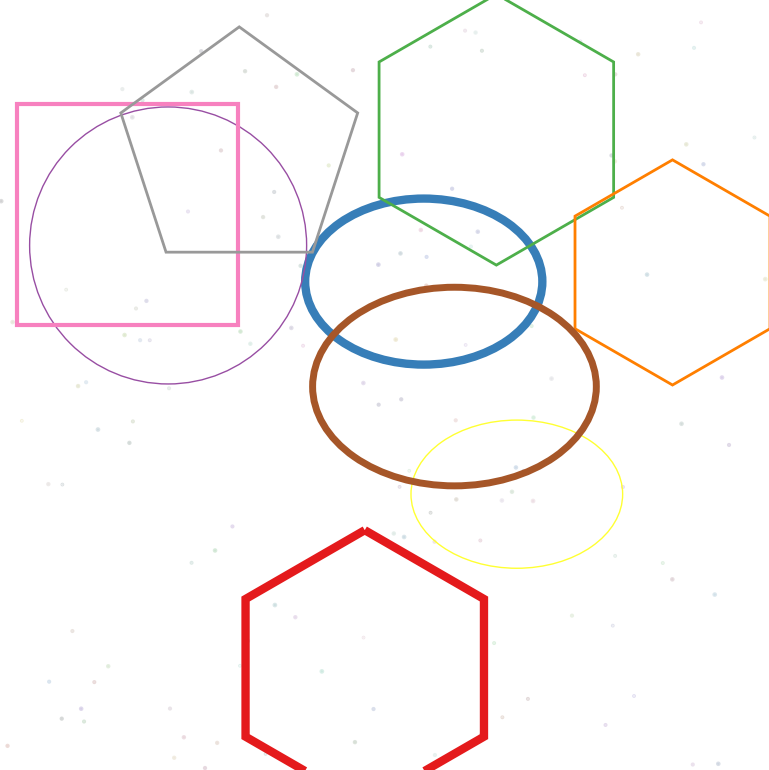[{"shape": "hexagon", "thickness": 3, "radius": 0.89, "center": [0.474, 0.133]}, {"shape": "oval", "thickness": 3, "radius": 0.77, "center": [0.55, 0.634]}, {"shape": "hexagon", "thickness": 1, "radius": 0.88, "center": [0.645, 0.832]}, {"shape": "circle", "thickness": 0.5, "radius": 0.9, "center": [0.218, 0.681]}, {"shape": "hexagon", "thickness": 1, "radius": 0.73, "center": [0.873, 0.646]}, {"shape": "oval", "thickness": 0.5, "radius": 0.69, "center": [0.671, 0.358]}, {"shape": "oval", "thickness": 2.5, "radius": 0.92, "center": [0.59, 0.498]}, {"shape": "square", "thickness": 1.5, "radius": 0.72, "center": [0.166, 0.721]}, {"shape": "pentagon", "thickness": 1, "radius": 0.81, "center": [0.311, 0.803]}]